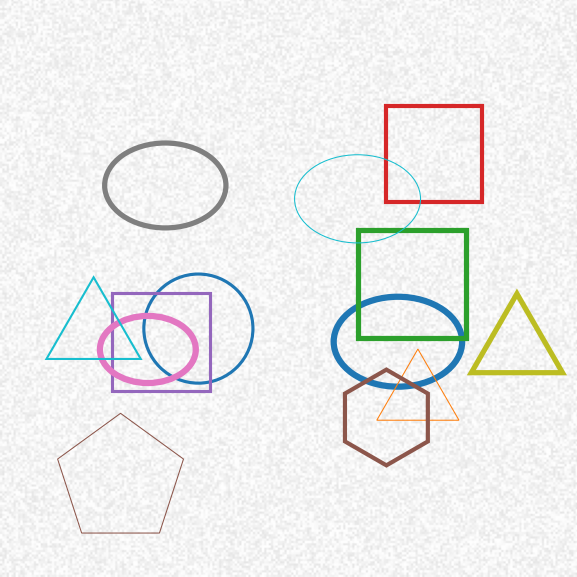[{"shape": "circle", "thickness": 1.5, "radius": 0.47, "center": [0.344, 0.43]}, {"shape": "oval", "thickness": 3, "radius": 0.56, "center": [0.689, 0.407]}, {"shape": "triangle", "thickness": 0.5, "radius": 0.41, "center": [0.724, 0.313]}, {"shape": "square", "thickness": 2.5, "radius": 0.47, "center": [0.713, 0.507]}, {"shape": "square", "thickness": 2, "radius": 0.42, "center": [0.751, 0.733]}, {"shape": "square", "thickness": 1.5, "radius": 0.42, "center": [0.279, 0.406]}, {"shape": "hexagon", "thickness": 2, "radius": 0.41, "center": [0.669, 0.276]}, {"shape": "pentagon", "thickness": 0.5, "radius": 0.57, "center": [0.209, 0.169]}, {"shape": "oval", "thickness": 3, "radius": 0.42, "center": [0.256, 0.394]}, {"shape": "oval", "thickness": 2.5, "radius": 0.53, "center": [0.286, 0.678]}, {"shape": "triangle", "thickness": 2.5, "radius": 0.46, "center": [0.895, 0.399]}, {"shape": "oval", "thickness": 0.5, "radius": 0.55, "center": [0.619, 0.655]}, {"shape": "triangle", "thickness": 1, "radius": 0.47, "center": [0.162, 0.425]}]